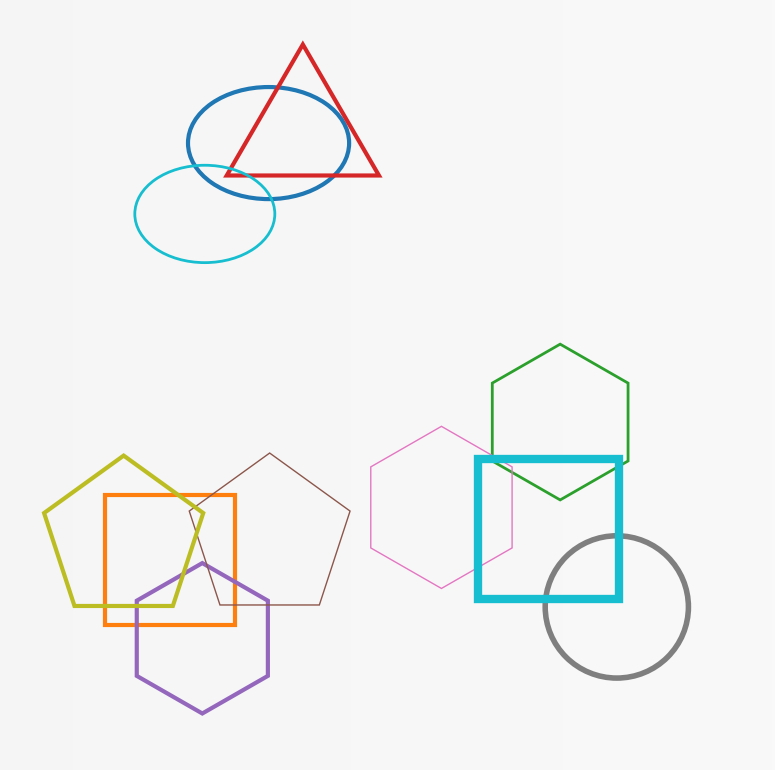[{"shape": "oval", "thickness": 1.5, "radius": 0.52, "center": [0.347, 0.814]}, {"shape": "square", "thickness": 1.5, "radius": 0.42, "center": [0.219, 0.273]}, {"shape": "hexagon", "thickness": 1, "radius": 0.51, "center": [0.723, 0.452]}, {"shape": "triangle", "thickness": 1.5, "radius": 0.57, "center": [0.391, 0.829]}, {"shape": "hexagon", "thickness": 1.5, "radius": 0.49, "center": [0.261, 0.171]}, {"shape": "pentagon", "thickness": 0.5, "radius": 0.55, "center": [0.348, 0.303]}, {"shape": "hexagon", "thickness": 0.5, "radius": 0.53, "center": [0.57, 0.341]}, {"shape": "circle", "thickness": 2, "radius": 0.46, "center": [0.796, 0.212]}, {"shape": "pentagon", "thickness": 1.5, "radius": 0.54, "center": [0.16, 0.3]}, {"shape": "square", "thickness": 3, "radius": 0.46, "center": [0.708, 0.313]}, {"shape": "oval", "thickness": 1, "radius": 0.45, "center": [0.264, 0.722]}]